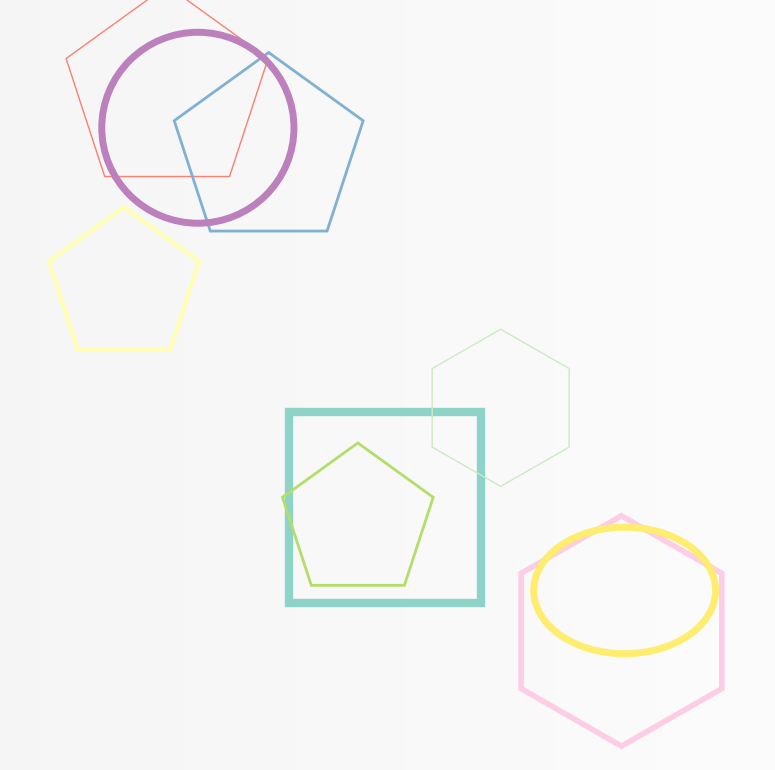[{"shape": "square", "thickness": 3, "radius": 0.62, "center": [0.496, 0.341]}, {"shape": "pentagon", "thickness": 1.5, "radius": 0.51, "center": [0.16, 0.629]}, {"shape": "pentagon", "thickness": 0.5, "radius": 0.69, "center": [0.216, 0.882]}, {"shape": "pentagon", "thickness": 1, "radius": 0.64, "center": [0.347, 0.804]}, {"shape": "pentagon", "thickness": 1, "radius": 0.51, "center": [0.462, 0.323]}, {"shape": "hexagon", "thickness": 2, "radius": 0.75, "center": [0.802, 0.181]}, {"shape": "circle", "thickness": 2.5, "radius": 0.62, "center": [0.255, 0.834]}, {"shape": "hexagon", "thickness": 0.5, "radius": 0.51, "center": [0.646, 0.47]}, {"shape": "oval", "thickness": 2.5, "radius": 0.59, "center": [0.806, 0.233]}]